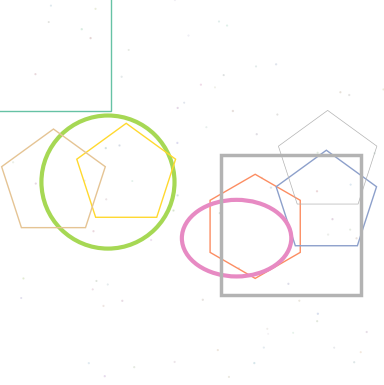[{"shape": "square", "thickness": 1, "radius": 0.86, "center": [0.116, 0.884]}, {"shape": "hexagon", "thickness": 1, "radius": 0.68, "center": [0.663, 0.412]}, {"shape": "pentagon", "thickness": 1, "radius": 0.69, "center": [0.848, 0.473]}, {"shape": "oval", "thickness": 3, "radius": 0.71, "center": [0.615, 0.381]}, {"shape": "circle", "thickness": 3, "radius": 0.86, "center": [0.28, 0.527]}, {"shape": "pentagon", "thickness": 1, "radius": 0.67, "center": [0.328, 0.545]}, {"shape": "pentagon", "thickness": 1, "radius": 0.71, "center": [0.139, 0.523]}, {"shape": "square", "thickness": 2.5, "radius": 0.91, "center": [0.756, 0.416]}, {"shape": "pentagon", "thickness": 0.5, "radius": 0.67, "center": [0.851, 0.579]}]